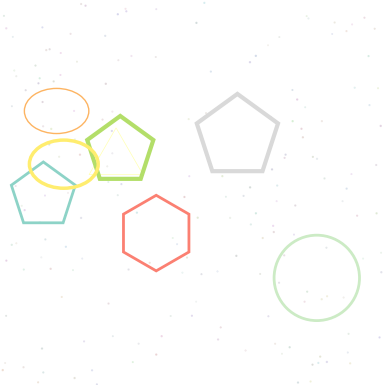[{"shape": "pentagon", "thickness": 2, "radius": 0.44, "center": [0.113, 0.492]}, {"shape": "triangle", "thickness": 0.5, "radius": 0.41, "center": [0.301, 0.587]}, {"shape": "hexagon", "thickness": 2, "radius": 0.49, "center": [0.406, 0.395]}, {"shape": "oval", "thickness": 1, "radius": 0.42, "center": [0.147, 0.712]}, {"shape": "pentagon", "thickness": 3, "radius": 0.45, "center": [0.312, 0.608]}, {"shape": "pentagon", "thickness": 3, "radius": 0.55, "center": [0.617, 0.645]}, {"shape": "circle", "thickness": 2, "radius": 0.55, "center": [0.823, 0.278]}, {"shape": "oval", "thickness": 2.5, "radius": 0.45, "center": [0.166, 0.574]}]